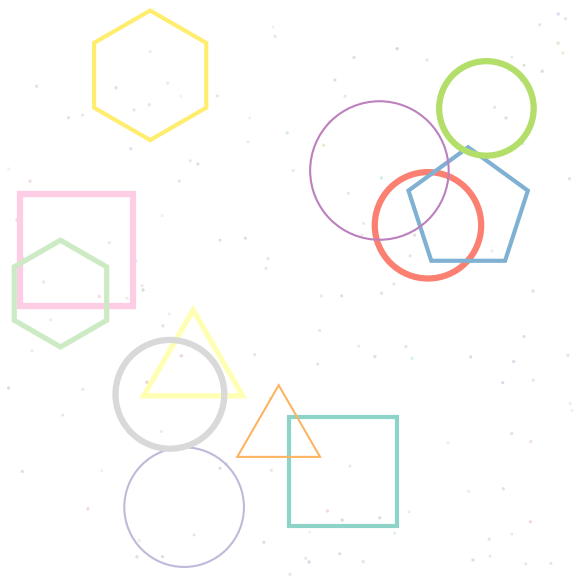[{"shape": "square", "thickness": 2, "radius": 0.47, "center": [0.594, 0.183]}, {"shape": "triangle", "thickness": 2.5, "radius": 0.5, "center": [0.334, 0.363]}, {"shape": "circle", "thickness": 1, "radius": 0.52, "center": [0.319, 0.121]}, {"shape": "circle", "thickness": 3, "radius": 0.46, "center": [0.741, 0.609]}, {"shape": "pentagon", "thickness": 2, "radius": 0.54, "center": [0.811, 0.635]}, {"shape": "triangle", "thickness": 1, "radius": 0.41, "center": [0.483, 0.249]}, {"shape": "circle", "thickness": 3, "radius": 0.41, "center": [0.842, 0.811]}, {"shape": "square", "thickness": 3, "radius": 0.49, "center": [0.132, 0.566]}, {"shape": "circle", "thickness": 3, "radius": 0.47, "center": [0.294, 0.316]}, {"shape": "circle", "thickness": 1, "radius": 0.6, "center": [0.657, 0.704]}, {"shape": "hexagon", "thickness": 2.5, "radius": 0.46, "center": [0.105, 0.491]}, {"shape": "hexagon", "thickness": 2, "radius": 0.56, "center": [0.26, 0.869]}]